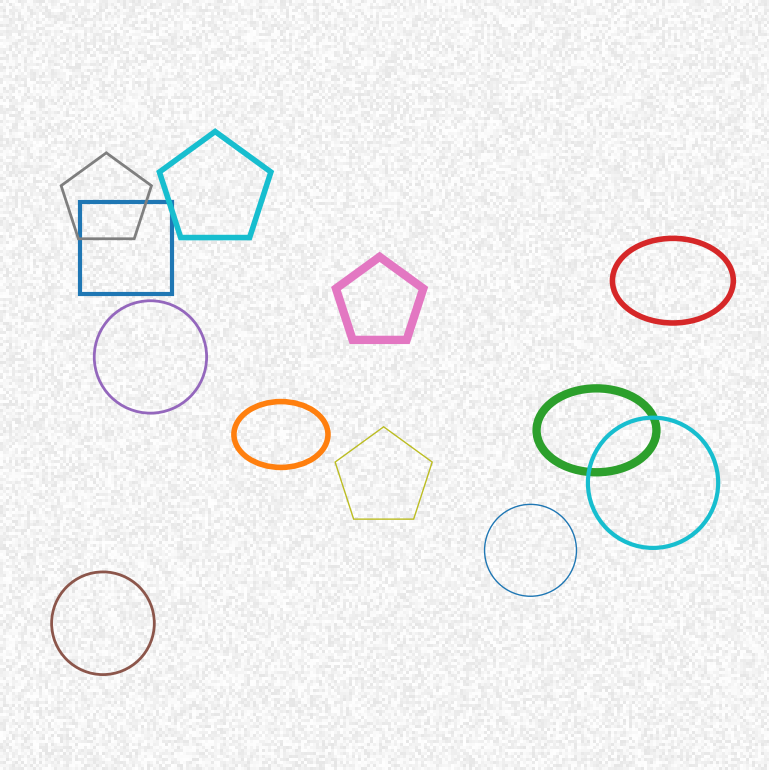[{"shape": "circle", "thickness": 0.5, "radius": 0.3, "center": [0.689, 0.285]}, {"shape": "square", "thickness": 1.5, "radius": 0.3, "center": [0.164, 0.678]}, {"shape": "oval", "thickness": 2, "radius": 0.31, "center": [0.365, 0.436]}, {"shape": "oval", "thickness": 3, "radius": 0.39, "center": [0.775, 0.441]}, {"shape": "oval", "thickness": 2, "radius": 0.39, "center": [0.874, 0.636]}, {"shape": "circle", "thickness": 1, "radius": 0.36, "center": [0.195, 0.536]}, {"shape": "circle", "thickness": 1, "radius": 0.33, "center": [0.134, 0.191]}, {"shape": "pentagon", "thickness": 3, "radius": 0.3, "center": [0.493, 0.607]}, {"shape": "pentagon", "thickness": 1, "radius": 0.31, "center": [0.138, 0.74]}, {"shape": "pentagon", "thickness": 0.5, "radius": 0.33, "center": [0.498, 0.379]}, {"shape": "pentagon", "thickness": 2, "radius": 0.38, "center": [0.279, 0.753]}, {"shape": "circle", "thickness": 1.5, "radius": 0.42, "center": [0.848, 0.373]}]